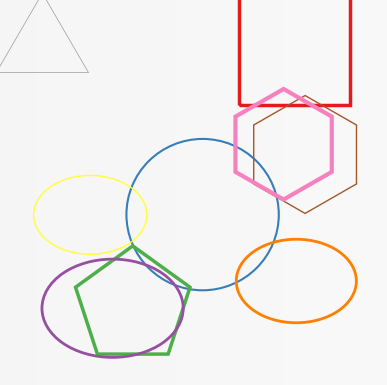[{"shape": "square", "thickness": 2.5, "radius": 0.72, "center": [0.759, 0.872]}, {"shape": "circle", "thickness": 1.5, "radius": 0.98, "center": [0.523, 0.443]}, {"shape": "pentagon", "thickness": 2.5, "radius": 0.78, "center": [0.343, 0.206]}, {"shape": "oval", "thickness": 2, "radius": 0.91, "center": [0.291, 0.199]}, {"shape": "oval", "thickness": 2, "radius": 0.77, "center": [0.765, 0.27]}, {"shape": "oval", "thickness": 1, "radius": 0.73, "center": [0.233, 0.442]}, {"shape": "hexagon", "thickness": 1, "radius": 0.77, "center": [0.787, 0.599]}, {"shape": "hexagon", "thickness": 3, "radius": 0.72, "center": [0.732, 0.625]}, {"shape": "triangle", "thickness": 0.5, "radius": 0.69, "center": [0.109, 0.88]}]